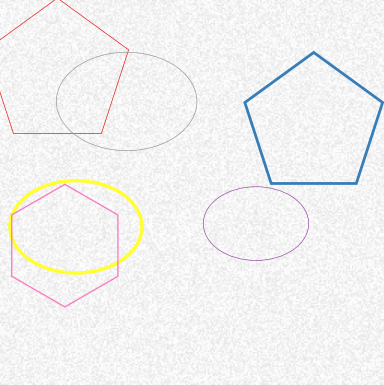[{"shape": "pentagon", "thickness": 0.5, "radius": 0.97, "center": [0.149, 0.811]}, {"shape": "pentagon", "thickness": 2, "radius": 0.94, "center": [0.815, 0.676]}, {"shape": "oval", "thickness": 0.5, "radius": 0.68, "center": [0.665, 0.419]}, {"shape": "oval", "thickness": 2.5, "radius": 0.86, "center": [0.197, 0.411]}, {"shape": "hexagon", "thickness": 1, "radius": 0.8, "center": [0.168, 0.362]}, {"shape": "oval", "thickness": 0.5, "radius": 0.91, "center": [0.329, 0.736]}]